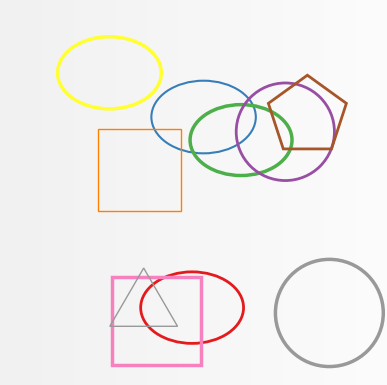[{"shape": "oval", "thickness": 2, "radius": 0.66, "center": [0.496, 0.201]}, {"shape": "oval", "thickness": 1.5, "radius": 0.67, "center": [0.525, 0.696]}, {"shape": "oval", "thickness": 2.5, "radius": 0.66, "center": [0.622, 0.636]}, {"shape": "circle", "thickness": 2, "radius": 0.63, "center": [0.736, 0.658]}, {"shape": "square", "thickness": 1, "radius": 0.53, "center": [0.36, 0.558]}, {"shape": "oval", "thickness": 2.5, "radius": 0.67, "center": [0.283, 0.811]}, {"shape": "pentagon", "thickness": 2, "radius": 0.53, "center": [0.793, 0.699]}, {"shape": "square", "thickness": 2.5, "radius": 0.57, "center": [0.405, 0.165]}, {"shape": "triangle", "thickness": 1, "radius": 0.5, "center": [0.371, 0.203]}, {"shape": "circle", "thickness": 2.5, "radius": 0.7, "center": [0.85, 0.187]}]